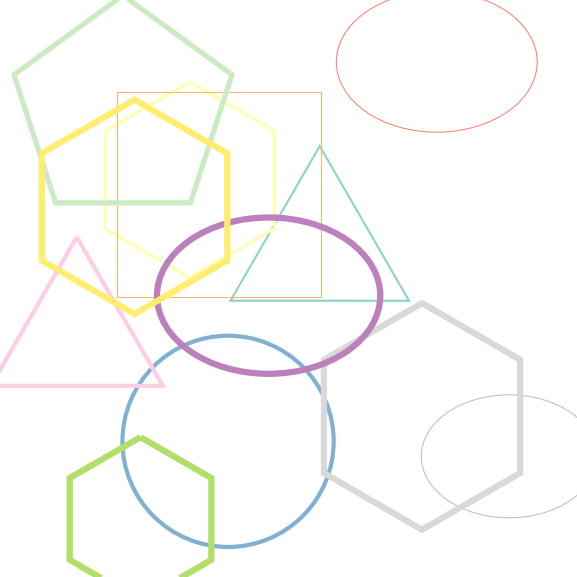[{"shape": "triangle", "thickness": 1, "radius": 0.89, "center": [0.554, 0.568]}, {"shape": "hexagon", "thickness": 1.5, "radius": 0.85, "center": [0.329, 0.688]}, {"shape": "oval", "thickness": 0.5, "radius": 0.76, "center": [0.882, 0.209]}, {"shape": "oval", "thickness": 0.5, "radius": 0.87, "center": [0.756, 0.892]}, {"shape": "circle", "thickness": 2, "radius": 0.91, "center": [0.395, 0.235]}, {"shape": "square", "thickness": 0.5, "radius": 0.89, "center": [0.379, 0.663]}, {"shape": "hexagon", "thickness": 3, "radius": 0.71, "center": [0.243, 0.1]}, {"shape": "triangle", "thickness": 2, "radius": 0.86, "center": [0.133, 0.417]}, {"shape": "hexagon", "thickness": 3, "radius": 0.98, "center": [0.731, 0.278]}, {"shape": "oval", "thickness": 3, "radius": 0.97, "center": [0.465, 0.487]}, {"shape": "pentagon", "thickness": 2.5, "radius": 0.99, "center": [0.213, 0.808]}, {"shape": "hexagon", "thickness": 3, "radius": 0.93, "center": [0.233, 0.641]}]